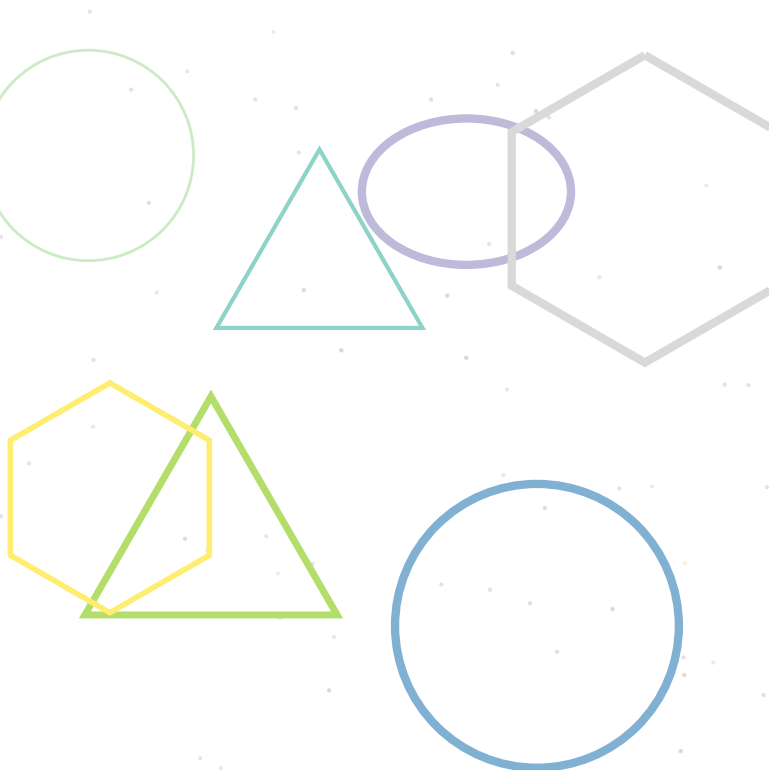[{"shape": "triangle", "thickness": 1.5, "radius": 0.77, "center": [0.415, 0.651]}, {"shape": "oval", "thickness": 3, "radius": 0.68, "center": [0.606, 0.751]}, {"shape": "circle", "thickness": 3, "radius": 0.92, "center": [0.697, 0.187]}, {"shape": "triangle", "thickness": 2.5, "radius": 0.95, "center": [0.274, 0.296]}, {"shape": "hexagon", "thickness": 3, "radius": 1.0, "center": [0.837, 0.729]}, {"shape": "circle", "thickness": 1, "radius": 0.68, "center": [0.115, 0.798]}, {"shape": "hexagon", "thickness": 2, "radius": 0.75, "center": [0.143, 0.354]}]